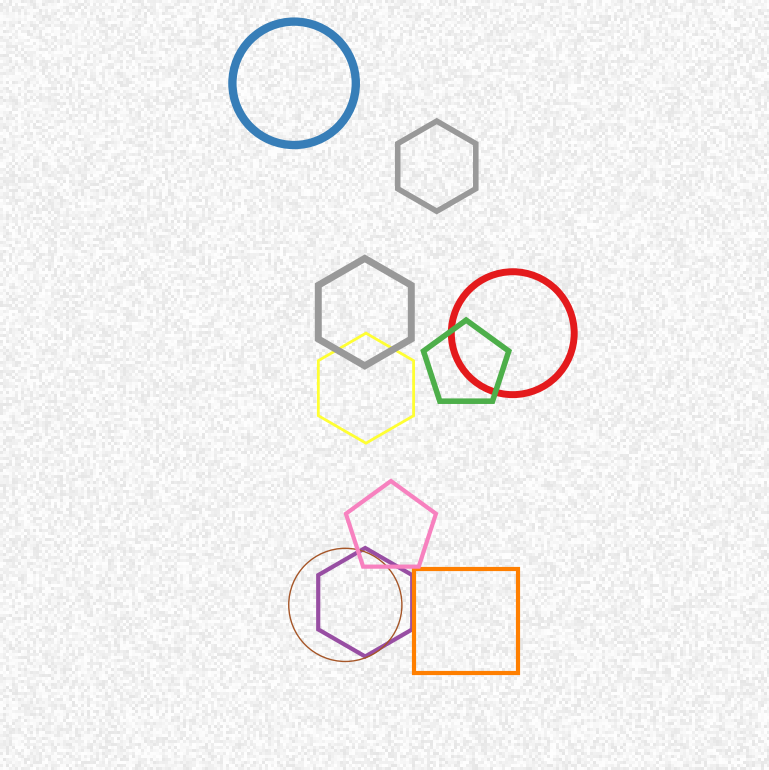[{"shape": "circle", "thickness": 2.5, "radius": 0.4, "center": [0.666, 0.567]}, {"shape": "circle", "thickness": 3, "radius": 0.4, "center": [0.382, 0.892]}, {"shape": "pentagon", "thickness": 2, "radius": 0.29, "center": [0.605, 0.526]}, {"shape": "hexagon", "thickness": 1.5, "radius": 0.35, "center": [0.474, 0.218]}, {"shape": "square", "thickness": 1.5, "radius": 0.34, "center": [0.605, 0.194]}, {"shape": "hexagon", "thickness": 1, "radius": 0.36, "center": [0.475, 0.496]}, {"shape": "circle", "thickness": 0.5, "radius": 0.37, "center": [0.448, 0.214]}, {"shape": "pentagon", "thickness": 1.5, "radius": 0.31, "center": [0.508, 0.314]}, {"shape": "hexagon", "thickness": 2, "radius": 0.29, "center": [0.567, 0.784]}, {"shape": "hexagon", "thickness": 2.5, "radius": 0.35, "center": [0.474, 0.595]}]